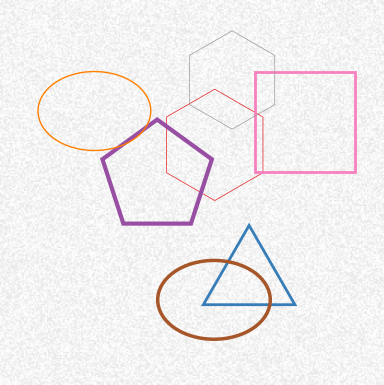[{"shape": "hexagon", "thickness": 0.5, "radius": 0.72, "center": [0.558, 0.624]}, {"shape": "triangle", "thickness": 2, "radius": 0.69, "center": [0.647, 0.277]}, {"shape": "pentagon", "thickness": 3, "radius": 0.75, "center": [0.408, 0.54]}, {"shape": "oval", "thickness": 1, "radius": 0.73, "center": [0.245, 0.712]}, {"shape": "oval", "thickness": 2.5, "radius": 0.73, "center": [0.556, 0.221]}, {"shape": "square", "thickness": 2, "radius": 0.65, "center": [0.793, 0.683]}, {"shape": "hexagon", "thickness": 0.5, "radius": 0.64, "center": [0.603, 0.792]}]